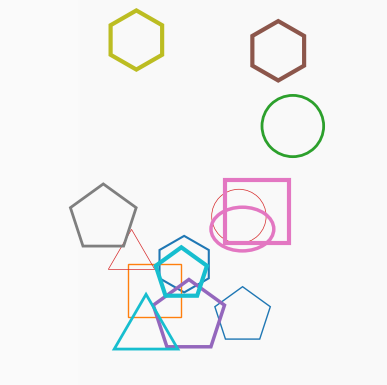[{"shape": "pentagon", "thickness": 1, "radius": 0.38, "center": [0.626, 0.18]}, {"shape": "hexagon", "thickness": 1.5, "radius": 0.37, "center": [0.475, 0.314]}, {"shape": "square", "thickness": 1, "radius": 0.35, "center": [0.399, 0.246]}, {"shape": "circle", "thickness": 2, "radius": 0.4, "center": [0.756, 0.673]}, {"shape": "circle", "thickness": 0.5, "radius": 0.35, "center": [0.617, 0.438]}, {"shape": "triangle", "thickness": 0.5, "radius": 0.35, "center": [0.339, 0.335]}, {"shape": "pentagon", "thickness": 2.5, "radius": 0.48, "center": [0.487, 0.177]}, {"shape": "hexagon", "thickness": 3, "radius": 0.39, "center": [0.718, 0.868]}, {"shape": "oval", "thickness": 2.5, "radius": 0.41, "center": [0.626, 0.405]}, {"shape": "square", "thickness": 3, "radius": 0.41, "center": [0.663, 0.451]}, {"shape": "pentagon", "thickness": 2, "radius": 0.45, "center": [0.267, 0.433]}, {"shape": "hexagon", "thickness": 3, "radius": 0.38, "center": [0.352, 0.896]}, {"shape": "triangle", "thickness": 2, "radius": 0.47, "center": [0.377, 0.141]}, {"shape": "pentagon", "thickness": 3, "radius": 0.35, "center": [0.468, 0.288]}]